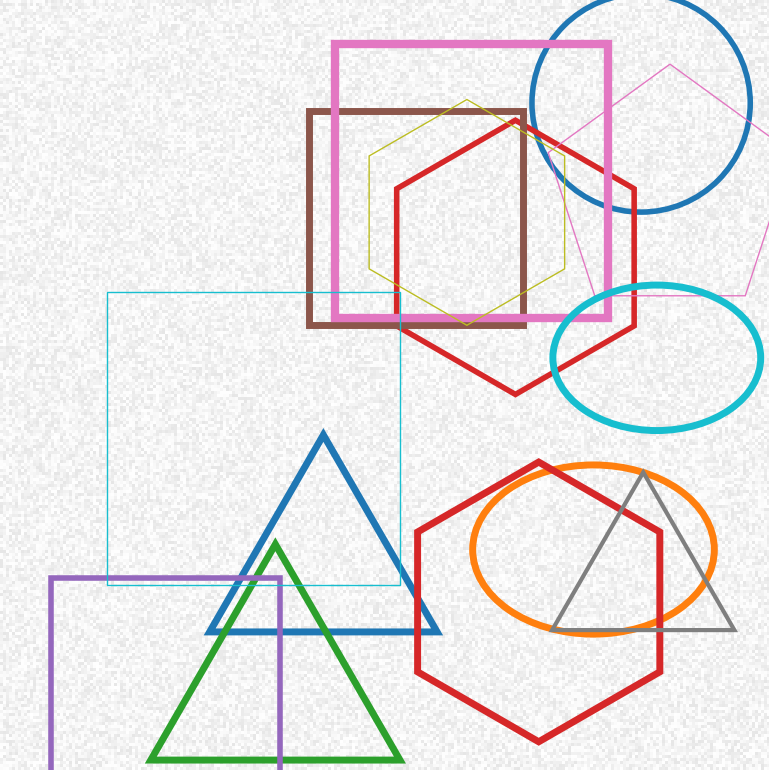[{"shape": "triangle", "thickness": 2.5, "radius": 0.85, "center": [0.42, 0.265]}, {"shape": "circle", "thickness": 2, "radius": 0.71, "center": [0.833, 0.866]}, {"shape": "oval", "thickness": 2.5, "radius": 0.78, "center": [0.771, 0.286]}, {"shape": "triangle", "thickness": 2.5, "radius": 0.93, "center": [0.358, 0.106]}, {"shape": "hexagon", "thickness": 2.5, "radius": 0.91, "center": [0.7, 0.218]}, {"shape": "hexagon", "thickness": 2, "radius": 0.89, "center": [0.669, 0.666]}, {"shape": "square", "thickness": 2, "radius": 0.74, "center": [0.215, 0.101]}, {"shape": "square", "thickness": 2.5, "radius": 0.7, "center": [0.541, 0.717]}, {"shape": "square", "thickness": 3, "radius": 0.89, "center": [0.612, 0.765]}, {"shape": "pentagon", "thickness": 0.5, "radius": 0.83, "center": [0.87, 0.75]}, {"shape": "triangle", "thickness": 1.5, "radius": 0.68, "center": [0.835, 0.25]}, {"shape": "hexagon", "thickness": 0.5, "radius": 0.73, "center": [0.606, 0.724]}, {"shape": "oval", "thickness": 2.5, "radius": 0.67, "center": [0.853, 0.535]}, {"shape": "square", "thickness": 0.5, "radius": 0.95, "center": [0.329, 0.431]}]